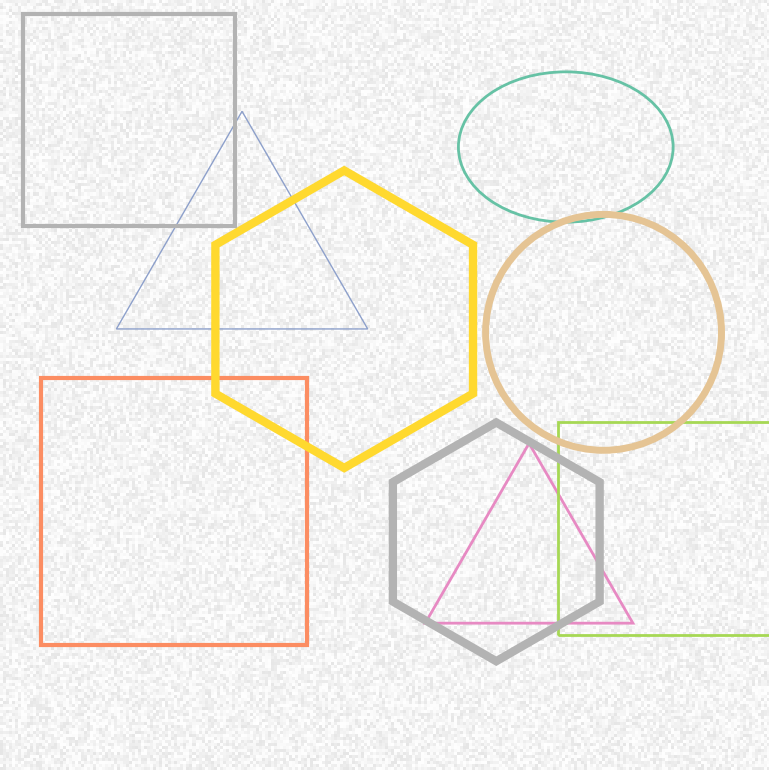[{"shape": "oval", "thickness": 1, "radius": 0.7, "center": [0.735, 0.809]}, {"shape": "square", "thickness": 1.5, "radius": 0.87, "center": [0.226, 0.336]}, {"shape": "triangle", "thickness": 0.5, "radius": 0.94, "center": [0.314, 0.667]}, {"shape": "triangle", "thickness": 1, "radius": 0.78, "center": [0.687, 0.269]}, {"shape": "square", "thickness": 1, "radius": 0.69, "center": [0.863, 0.314]}, {"shape": "hexagon", "thickness": 3, "radius": 0.97, "center": [0.447, 0.585]}, {"shape": "circle", "thickness": 2.5, "radius": 0.77, "center": [0.784, 0.568]}, {"shape": "square", "thickness": 1.5, "radius": 0.69, "center": [0.167, 0.845]}, {"shape": "hexagon", "thickness": 3, "radius": 0.78, "center": [0.644, 0.296]}]